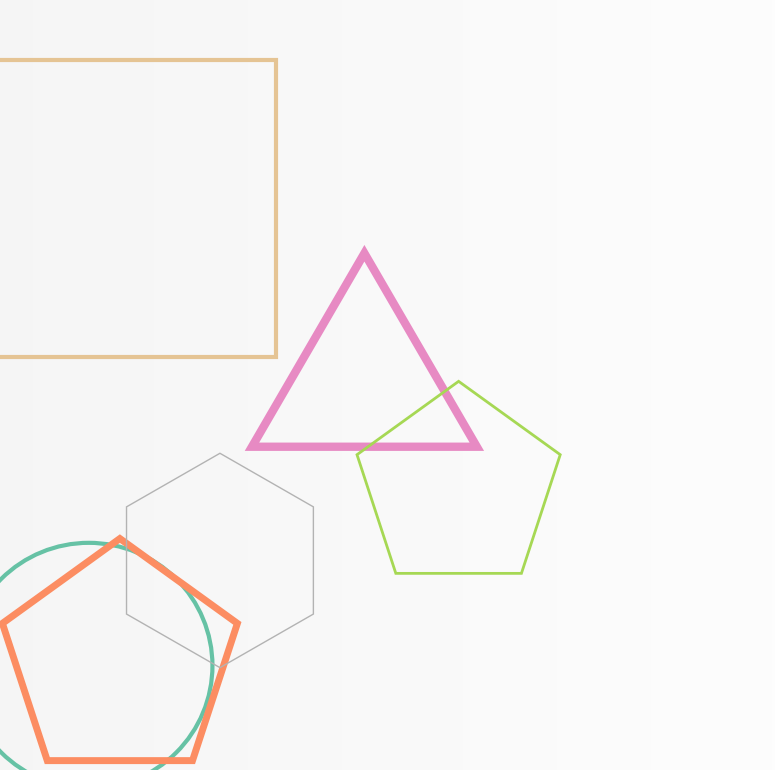[{"shape": "circle", "thickness": 1.5, "radius": 0.8, "center": [0.115, 0.135]}, {"shape": "pentagon", "thickness": 2.5, "radius": 0.8, "center": [0.155, 0.141]}, {"shape": "triangle", "thickness": 3, "radius": 0.84, "center": [0.47, 0.504]}, {"shape": "pentagon", "thickness": 1, "radius": 0.69, "center": [0.592, 0.367]}, {"shape": "square", "thickness": 1.5, "radius": 0.96, "center": [0.163, 0.73]}, {"shape": "hexagon", "thickness": 0.5, "radius": 0.7, "center": [0.284, 0.272]}]